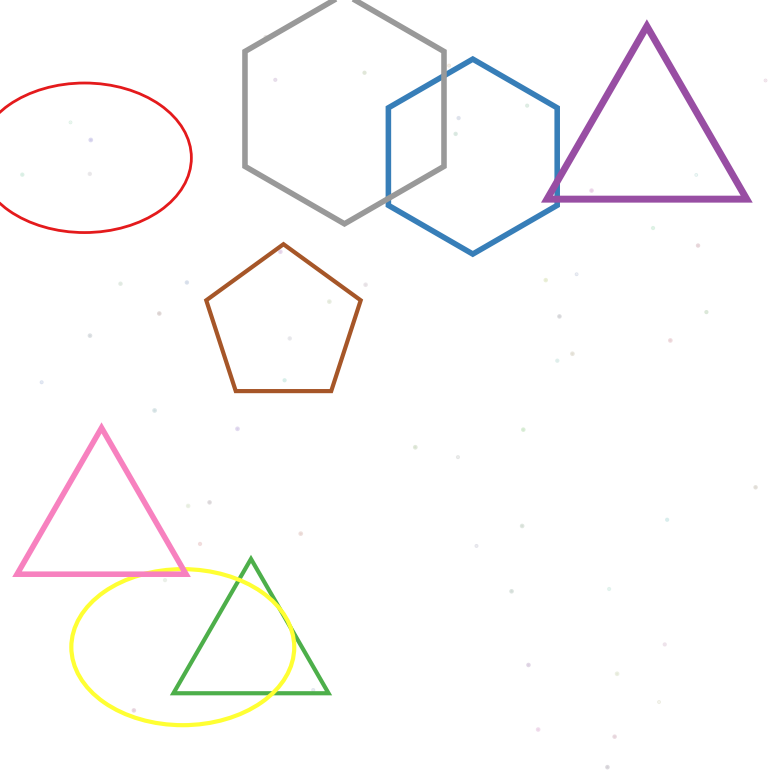[{"shape": "oval", "thickness": 1, "radius": 0.69, "center": [0.11, 0.795]}, {"shape": "hexagon", "thickness": 2, "radius": 0.63, "center": [0.614, 0.797]}, {"shape": "triangle", "thickness": 1.5, "radius": 0.58, "center": [0.326, 0.158]}, {"shape": "triangle", "thickness": 2.5, "radius": 0.75, "center": [0.84, 0.816]}, {"shape": "oval", "thickness": 1.5, "radius": 0.72, "center": [0.237, 0.16]}, {"shape": "pentagon", "thickness": 1.5, "radius": 0.53, "center": [0.368, 0.577]}, {"shape": "triangle", "thickness": 2, "radius": 0.63, "center": [0.132, 0.318]}, {"shape": "hexagon", "thickness": 2, "radius": 0.75, "center": [0.447, 0.859]}]